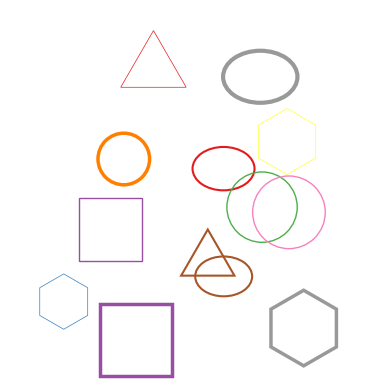[{"shape": "triangle", "thickness": 0.5, "radius": 0.49, "center": [0.399, 0.822]}, {"shape": "oval", "thickness": 1.5, "radius": 0.4, "center": [0.581, 0.562]}, {"shape": "hexagon", "thickness": 0.5, "radius": 0.36, "center": [0.166, 0.217]}, {"shape": "circle", "thickness": 1, "radius": 0.46, "center": [0.681, 0.462]}, {"shape": "square", "thickness": 2.5, "radius": 0.47, "center": [0.352, 0.117]}, {"shape": "square", "thickness": 1, "radius": 0.41, "center": [0.287, 0.404]}, {"shape": "circle", "thickness": 2.5, "radius": 0.34, "center": [0.322, 0.587]}, {"shape": "hexagon", "thickness": 0.5, "radius": 0.43, "center": [0.746, 0.632]}, {"shape": "triangle", "thickness": 1.5, "radius": 0.4, "center": [0.54, 0.324]}, {"shape": "oval", "thickness": 1.5, "radius": 0.37, "center": [0.581, 0.282]}, {"shape": "circle", "thickness": 1, "radius": 0.47, "center": [0.751, 0.449]}, {"shape": "oval", "thickness": 3, "radius": 0.48, "center": [0.676, 0.801]}, {"shape": "hexagon", "thickness": 2.5, "radius": 0.49, "center": [0.789, 0.148]}]